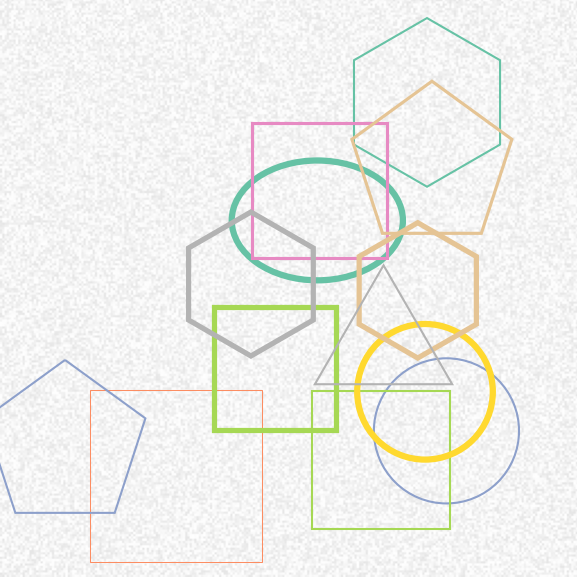[{"shape": "oval", "thickness": 3, "radius": 0.74, "center": [0.549, 0.617]}, {"shape": "hexagon", "thickness": 1, "radius": 0.73, "center": [0.739, 0.822]}, {"shape": "square", "thickness": 0.5, "radius": 0.74, "center": [0.305, 0.175]}, {"shape": "pentagon", "thickness": 1, "radius": 0.73, "center": [0.113, 0.229]}, {"shape": "circle", "thickness": 1, "radius": 0.63, "center": [0.773, 0.253]}, {"shape": "square", "thickness": 1.5, "radius": 0.59, "center": [0.553, 0.669]}, {"shape": "square", "thickness": 2.5, "radius": 0.53, "center": [0.476, 0.361]}, {"shape": "square", "thickness": 1, "radius": 0.59, "center": [0.66, 0.203]}, {"shape": "circle", "thickness": 3, "radius": 0.59, "center": [0.736, 0.321]}, {"shape": "hexagon", "thickness": 2.5, "radius": 0.59, "center": [0.723, 0.496]}, {"shape": "pentagon", "thickness": 1.5, "radius": 0.73, "center": [0.748, 0.713]}, {"shape": "hexagon", "thickness": 2.5, "radius": 0.62, "center": [0.435, 0.507]}, {"shape": "triangle", "thickness": 1, "radius": 0.69, "center": [0.664, 0.402]}]